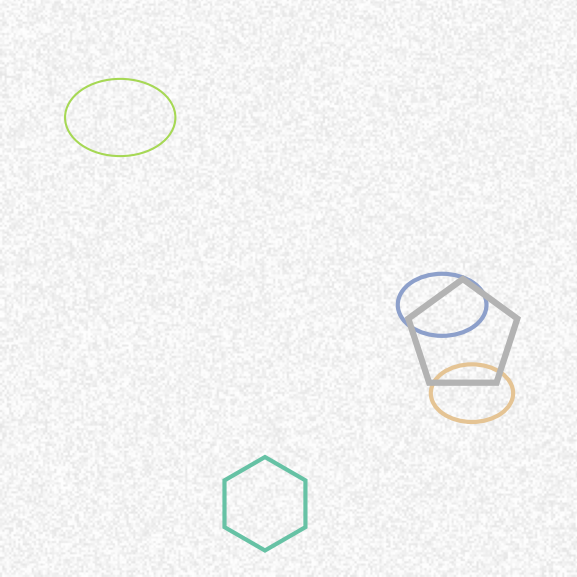[{"shape": "hexagon", "thickness": 2, "radius": 0.4, "center": [0.459, 0.127]}, {"shape": "oval", "thickness": 2, "radius": 0.38, "center": [0.766, 0.471]}, {"shape": "oval", "thickness": 1, "radius": 0.48, "center": [0.208, 0.796]}, {"shape": "oval", "thickness": 2, "radius": 0.36, "center": [0.817, 0.318]}, {"shape": "pentagon", "thickness": 3, "radius": 0.5, "center": [0.801, 0.417]}]